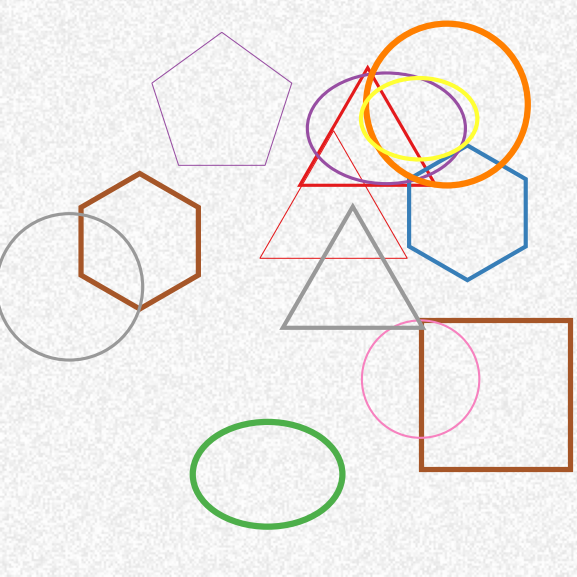[{"shape": "triangle", "thickness": 1.5, "radius": 0.68, "center": [0.637, 0.746]}, {"shape": "triangle", "thickness": 0.5, "radius": 0.74, "center": [0.578, 0.626]}, {"shape": "hexagon", "thickness": 2, "radius": 0.58, "center": [0.809, 0.631]}, {"shape": "oval", "thickness": 3, "radius": 0.65, "center": [0.463, 0.178]}, {"shape": "oval", "thickness": 1.5, "radius": 0.68, "center": [0.669, 0.777]}, {"shape": "pentagon", "thickness": 0.5, "radius": 0.64, "center": [0.384, 0.816]}, {"shape": "circle", "thickness": 3, "radius": 0.7, "center": [0.774, 0.818]}, {"shape": "oval", "thickness": 2, "radius": 0.5, "center": [0.726, 0.794]}, {"shape": "hexagon", "thickness": 2.5, "radius": 0.59, "center": [0.242, 0.581]}, {"shape": "square", "thickness": 2.5, "radius": 0.64, "center": [0.857, 0.315]}, {"shape": "circle", "thickness": 1, "radius": 0.51, "center": [0.728, 0.343]}, {"shape": "triangle", "thickness": 2, "radius": 0.7, "center": [0.611, 0.501]}, {"shape": "circle", "thickness": 1.5, "radius": 0.63, "center": [0.12, 0.502]}]